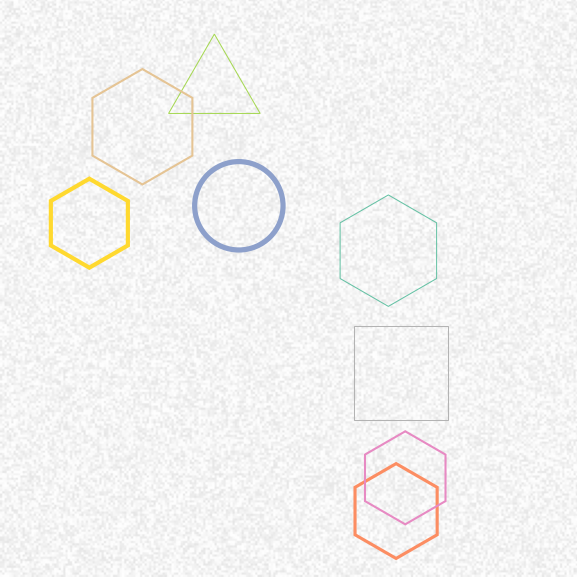[{"shape": "hexagon", "thickness": 0.5, "radius": 0.48, "center": [0.672, 0.565]}, {"shape": "hexagon", "thickness": 1.5, "radius": 0.41, "center": [0.686, 0.114]}, {"shape": "circle", "thickness": 2.5, "radius": 0.38, "center": [0.414, 0.643]}, {"shape": "hexagon", "thickness": 1, "radius": 0.4, "center": [0.702, 0.172]}, {"shape": "triangle", "thickness": 0.5, "radius": 0.46, "center": [0.371, 0.848]}, {"shape": "hexagon", "thickness": 2, "radius": 0.39, "center": [0.155, 0.613]}, {"shape": "hexagon", "thickness": 1, "radius": 0.5, "center": [0.247, 0.78]}, {"shape": "square", "thickness": 0.5, "radius": 0.41, "center": [0.694, 0.353]}]